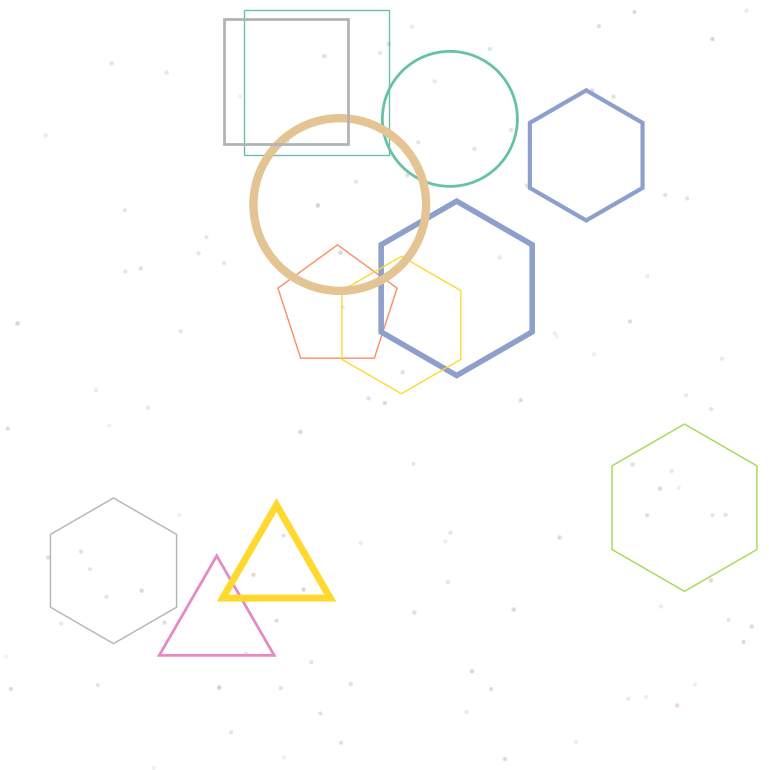[{"shape": "square", "thickness": 0.5, "radius": 0.47, "center": [0.411, 0.893]}, {"shape": "circle", "thickness": 1, "radius": 0.44, "center": [0.584, 0.846]}, {"shape": "pentagon", "thickness": 0.5, "radius": 0.41, "center": [0.438, 0.601]}, {"shape": "hexagon", "thickness": 2, "radius": 0.57, "center": [0.593, 0.626]}, {"shape": "hexagon", "thickness": 1.5, "radius": 0.42, "center": [0.761, 0.798]}, {"shape": "triangle", "thickness": 1, "radius": 0.43, "center": [0.281, 0.192]}, {"shape": "hexagon", "thickness": 0.5, "radius": 0.54, "center": [0.889, 0.341]}, {"shape": "hexagon", "thickness": 0.5, "radius": 0.45, "center": [0.521, 0.578]}, {"shape": "triangle", "thickness": 2.5, "radius": 0.4, "center": [0.359, 0.264]}, {"shape": "circle", "thickness": 3, "radius": 0.56, "center": [0.441, 0.734]}, {"shape": "square", "thickness": 1, "radius": 0.41, "center": [0.371, 0.894]}, {"shape": "hexagon", "thickness": 0.5, "radius": 0.47, "center": [0.147, 0.259]}]